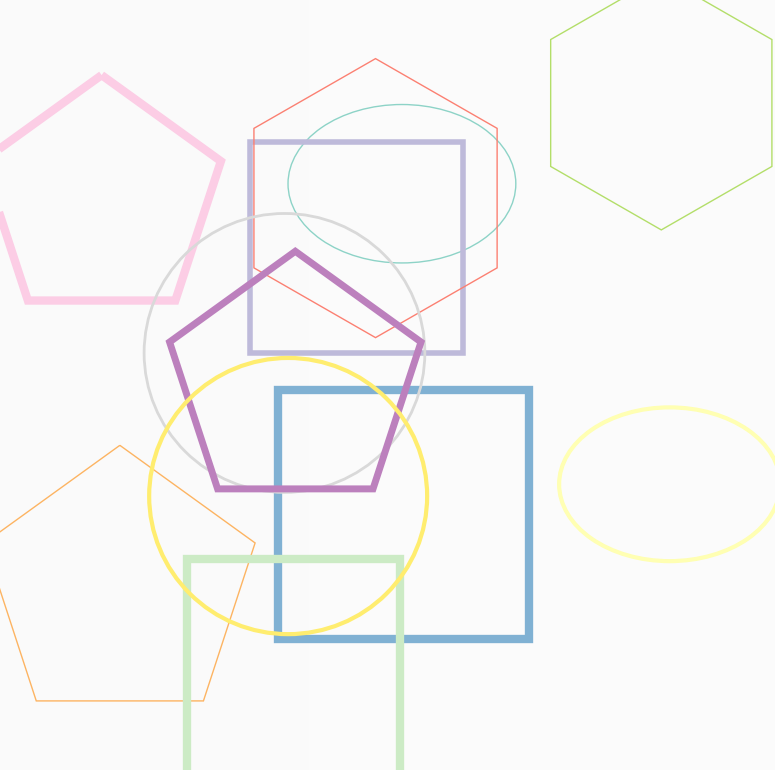[{"shape": "oval", "thickness": 0.5, "radius": 0.73, "center": [0.519, 0.761]}, {"shape": "oval", "thickness": 1.5, "radius": 0.71, "center": [0.864, 0.371]}, {"shape": "square", "thickness": 2, "radius": 0.69, "center": [0.46, 0.679]}, {"shape": "hexagon", "thickness": 0.5, "radius": 0.91, "center": [0.485, 0.743]}, {"shape": "square", "thickness": 3, "radius": 0.81, "center": [0.521, 0.332]}, {"shape": "pentagon", "thickness": 0.5, "radius": 0.92, "center": [0.155, 0.238]}, {"shape": "hexagon", "thickness": 0.5, "radius": 0.82, "center": [0.853, 0.866]}, {"shape": "pentagon", "thickness": 3, "radius": 0.81, "center": [0.131, 0.741]}, {"shape": "circle", "thickness": 1, "radius": 0.91, "center": [0.367, 0.542]}, {"shape": "pentagon", "thickness": 2.5, "radius": 0.85, "center": [0.381, 0.503]}, {"shape": "square", "thickness": 3, "radius": 0.69, "center": [0.379, 0.136]}, {"shape": "circle", "thickness": 1.5, "radius": 0.9, "center": [0.372, 0.356]}]